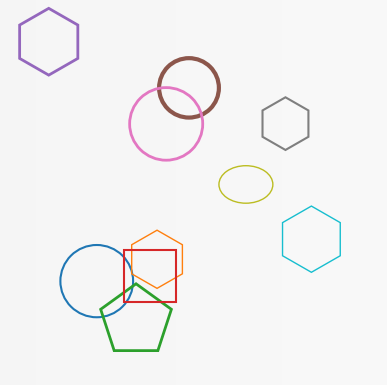[{"shape": "circle", "thickness": 1.5, "radius": 0.47, "center": [0.25, 0.27]}, {"shape": "hexagon", "thickness": 1, "radius": 0.38, "center": [0.405, 0.327]}, {"shape": "pentagon", "thickness": 2, "radius": 0.48, "center": [0.351, 0.167]}, {"shape": "square", "thickness": 1.5, "radius": 0.34, "center": [0.388, 0.282]}, {"shape": "hexagon", "thickness": 2, "radius": 0.43, "center": [0.126, 0.892]}, {"shape": "circle", "thickness": 3, "radius": 0.39, "center": [0.488, 0.772]}, {"shape": "circle", "thickness": 2, "radius": 0.47, "center": [0.429, 0.678]}, {"shape": "hexagon", "thickness": 1.5, "radius": 0.34, "center": [0.737, 0.679]}, {"shape": "oval", "thickness": 1, "radius": 0.35, "center": [0.635, 0.521]}, {"shape": "hexagon", "thickness": 1, "radius": 0.43, "center": [0.804, 0.379]}]